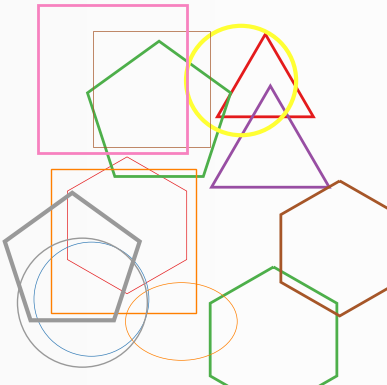[{"shape": "hexagon", "thickness": 0.5, "radius": 0.89, "center": [0.328, 0.415]}, {"shape": "triangle", "thickness": 2, "radius": 0.72, "center": [0.685, 0.768]}, {"shape": "circle", "thickness": 0.5, "radius": 0.74, "center": [0.236, 0.223]}, {"shape": "hexagon", "thickness": 2, "radius": 0.94, "center": [0.706, 0.118]}, {"shape": "pentagon", "thickness": 2, "radius": 0.97, "center": [0.41, 0.699]}, {"shape": "triangle", "thickness": 2, "radius": 0.88, "center": [0.698, 0.601]}, {"shape": "oval", "thickness": 0.5, "radius": 0.72, "center": [0.468, 0.165]}, {"shape": "square", "thickness": 1, "radius": 0.94, "center": [0.319, 0.375]}, {"shape": "circle", "thickness": 3, "radius": 0.71, "center": [0.622, 0.791]}, {"shape": "square", "thickness": 0.5, "radius": 0.76, "center": [0.39, 0.769]}, {"shape": "hexagon", "thickness": 2, "radius": 0.88, "center": [0.877, 0.355]}, {"shape": "square", "thickness": 2, "radius": 0.96, "center": [0.289, 0.794]}, {"shape": "pentagon", "thickness": 3, "radius": 0.91, "center": [0.186, 0.316]}, {"shape": "circle", "thickness": 1, "radius": 0.84, "center": [0.213, 0.214]}]